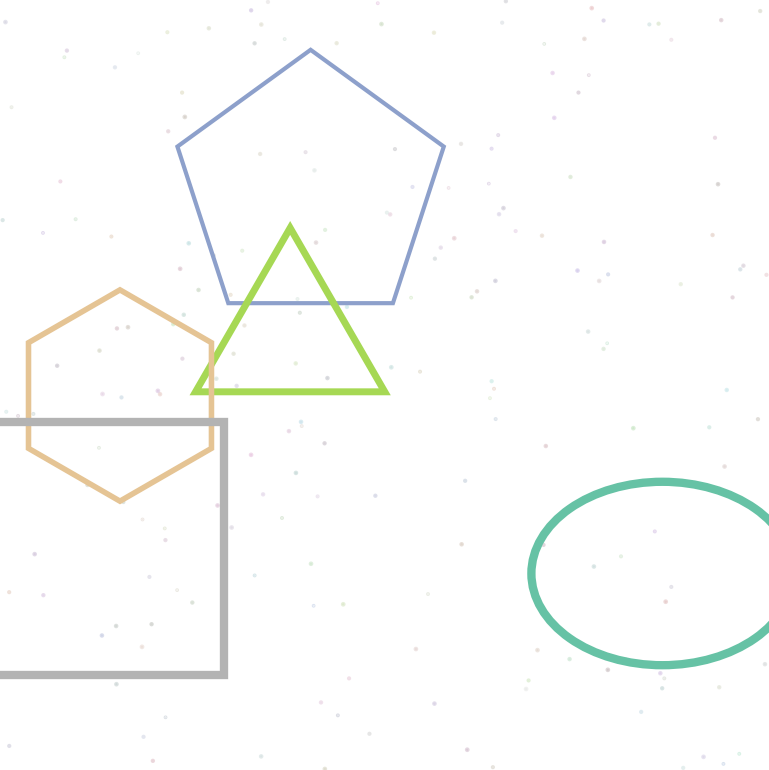[{"shape": "oval", "thickness": 3, "radius": 0.85, "center": [0.86, 0.255]}, {"shape": "pentagon", "thickness": 1.5, "radius": 0.91, "center": [0.403, 0.753]}, {"shape": "triangle", "thickness": 2.5, "radius": 0.71, "center": [0.377, 0.562]}, {"shape": "hexagon", "thickness": 2, "radius": 0.69, "center": [0.156, 0.486]}, {"shape": "square", "thickness": 3, "radius": 0.82, "center": [0.127, 0.288]}]